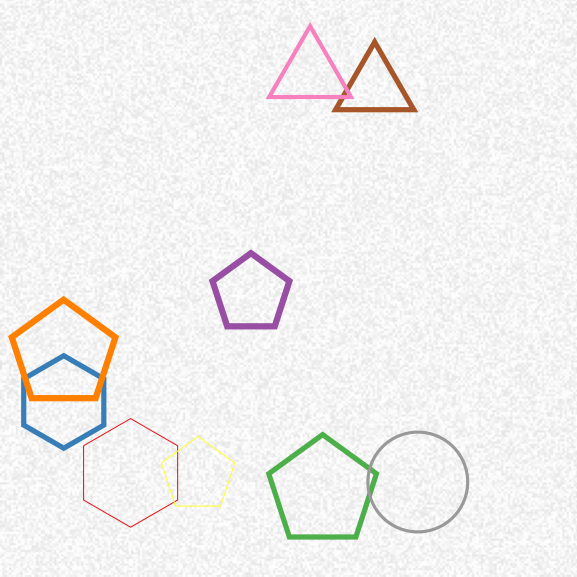[{"shape": "hexagon", "thickness": 0.5, "radius": 0.47, "center": [0.226, 0.18]}, {"shape": "hexagon", "thickness": 2.5, "radius": 0.4, "center": [0.11, 0.303]}, {"shape": "pentagon", "thickness": 2.5, "radius": 0.49, "center": [0.559, 0.149]}, {"shape": "pentagon", "thickness": 3, "radius": 0.35, "center": [0.435, 0.491]}, {"shape": "pentagon", "thickness": 3, "radius": 0.47, "center": [0.11, 0.386]}, {"shape": "pentagon", "thickness": 0.5, "radius": 0.33, "center": [0.343, 0.177]}, {"shape": "triangle", "thickness": 2.5, "radius": 0.39, "center": [0.649, 0.848]}, {"shape": "triangle", "thickness": 2, "radius": 0.41, "center": [0.537, 0.872]}, {"shape": "circle", "thickness": 1.5, "radius": 0.43, "center": [0.723, 0.164]}]